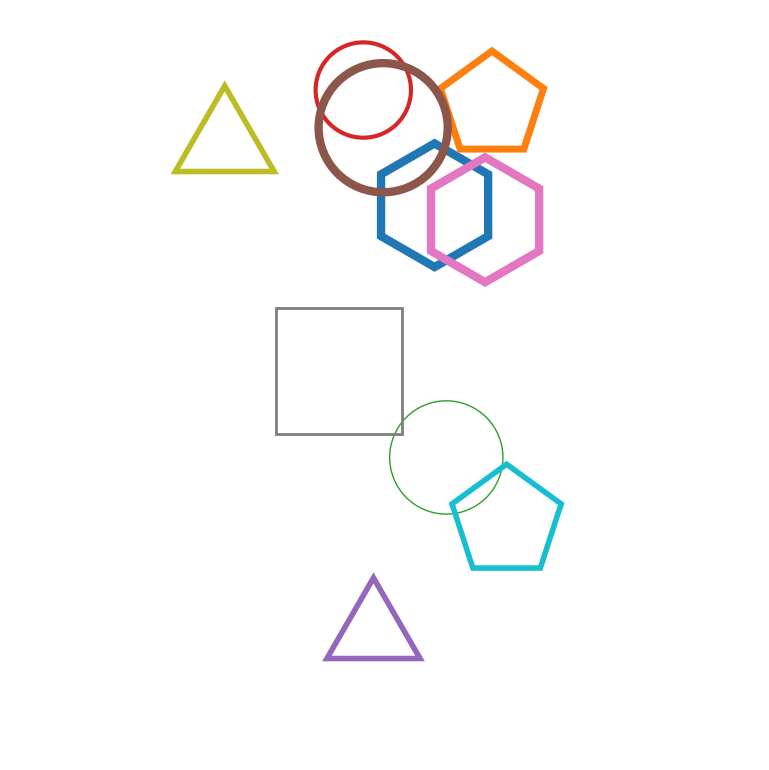[{"shape": "hexagon", "thickness": 3, "radius": 0.4, "center": [0.564, 0.733]}, {"shape": "pentagon", "thickness": 2.5, "radius": 0.35, "center": [0.639, 0.863]}, {"shape": "circle", "thickness": 0.5, "radius": 0.37, "center": [0.58, 0.406]}, {"shape": "circle", "thickness": 1.5, "radius": 0.31, "center": [0.472, 0.883]}, {"shape": "triangle", "thickness": 2, "radius": 0.35, "center": [0.485, 0.18]}, {"shape": "circle", "thickness": 3, "radius": 0.42, "center": [0.498, 0.834]}, {"shape": "hexagon", "thickness": 3, "radius": 0.41, "center": [0.63, 0.715]}, {"shape": "square", "thickness": 1, "radius": 0.41, "center": [0.441, 0.518]}, {"shape": "triangle", "thickness": 2, "radius": 0.37, "center": [0.292, 0.814]}, {"shape": "pentagon", "thickness": 2, "radius": 0.37, "center": [0.658, 0.323]}]